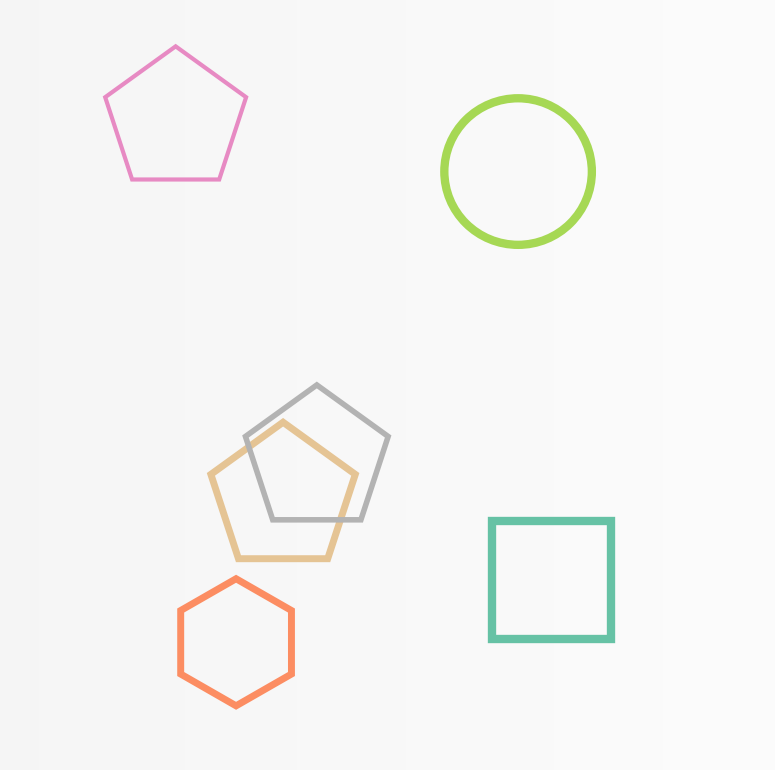[{"shape": "square", "thickness": 3, "radius": 0.38, "center": [0.712, 0.246]}, {"shape": "hexagon", "thickness": 2.5, "radius": 0.41, "center": [0.305, 0.166]}, {"shape": "pentagon", "thickness": 1.5, "radius": 0.48, "center": [0.227, 0.844]}, {"shape": "circle", "thickness": 3, "radius": 0.48, "center": [0.669, 0.777]}, {"shape": "pentagon", "thickness": 2.5, "radius": 0.49, "center": [0.365, 0.354]}, {"shape": "pentagon", "thickness": 2, "radius": 0.48, "center": [0.409, 0.403]}]